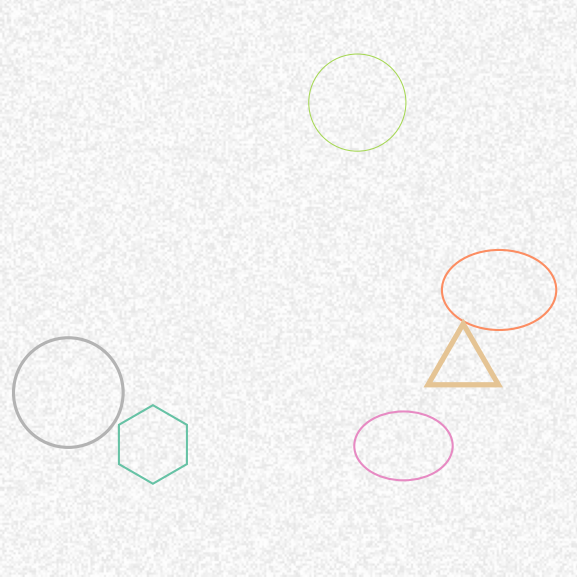[{"shape": "hexagon", "thickness": 1, "radius": 0.34, "center": [0.265, 0.229]}, {"shape": "oval", "thickness": 1, "radius": 0.5, "center": [0.864, 0.497]}, {"shape": "oval", "thickness": 1, "radius": 0.43, "center": [0.699, 0.227]}, {"shape": "circle", "thickness": 0.5, "radius": 0.42, "center": [0.619, 0.821]}, {"shape": "triangle", "thickness": 2.5, "radius": 0.35, "center": [0.802, 0.368]}, {"shape": "circle", "thickness": 1.5, "radius": 0.47, "center": [0.118, 0.319]}]